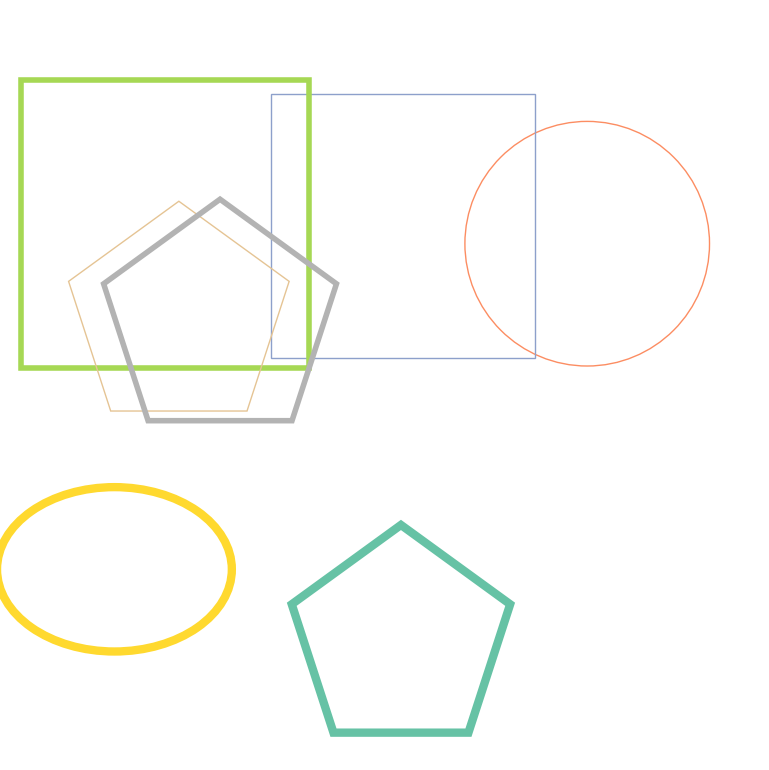[{"shape": "pentagon", "thickness": 3, "radius": 0.75, "center": [0.521, 0.169]}, {"shape": "circle", "thickness": 0.5, "radius": 0.79, "center": [0.763, 0.684]}, {"shape": "square", "thickness": 0.5, "radius": 0.86, "center": [0.523, 0.706]}, {"shape": "square", "thickness": 2, "radius": 0.94, "center": [0.214, 0.709]}, {"shape": "oval", "thickness": 3, "radius": 0.76, "center": [0.149, 0.261]}, {"shape": "pentagon", "thickness": 0.5, "radius": 0.75, "center": [0.232, 0.588]}, {"shape": "pentagon", "thickness": 2, "radius": 0.79, "center": [0.286, 0.582]}]